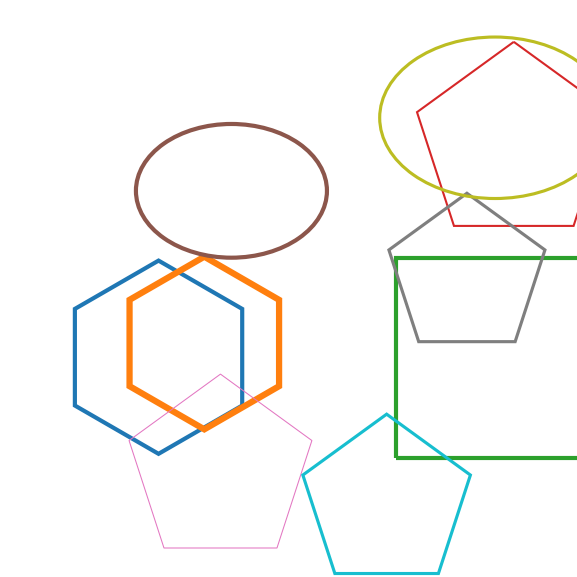[{"shape": "hexagon", "thickness": 2, "radius": 0.84, "center": [0.275, 0.381]}, {"shape": "hexagon", "thickness": 3, "radius": 0.75, "center": [0.354, 0.405]}, {"shape": "square", "thickness": 2, "radius": 0.87, "center": [0.859, 0.379]}, {"shape": "pentagon", "thickness": 1, "radius": 0.88, "center": [0.89, 0.75]}, {"shape": "oval", "thickness": 2, "radius": 0.83, "center": [0.401, 0.669]}, {"shape": "pentagon", "thickness": 0.5, "radius": 0.83, "center": [0.382, 0.185]}, {"shape": "pentagon", "thickness": 1.5, "radius": 0.71, "center": [0.809, 0.522]}, {"shape": "oval", "thickness": 1.5, "radius": 1.0, "center": [0.857, 0.795]}, {"shape": "pentagon", "thickness": 1.5, "radius": 0.76, "center": [0.669, 0.129]}]